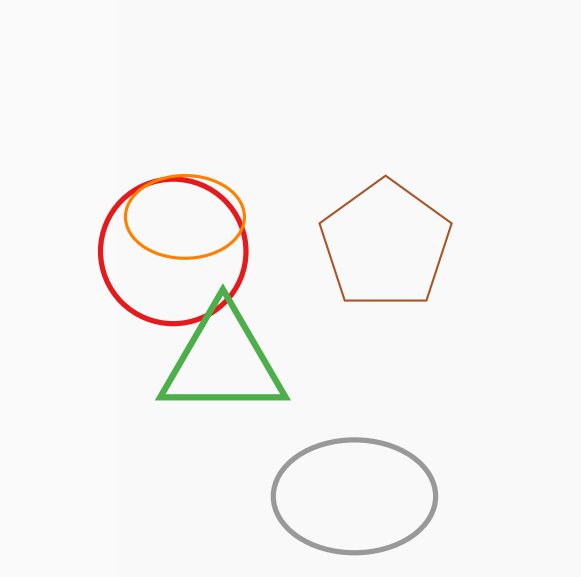[{"shape": "circle", "thickness": 2.5, "radius": 0.63, "center": [0.298, 0.564]}, {"shape": "triangle", "thickness": 3, "radius": 0.62, "center": [0.383, 0.373]}, {"shape": "oval", "thickness": 1.5, "radius": 0.51, "center": [0.318, 0.624]}, {"shape": "pentagon", "thickness": 1, "radius": 0.6, "center": [0.663, 0.575]}, {"shape": "oval", "thickness": 2.5, "radius": 0.7, "center": [0.61, 0.14]}]